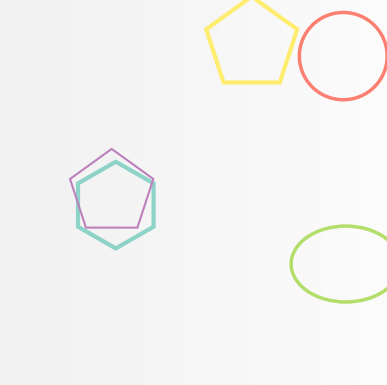[{"shape": "hexagon", "thickness": 3, "radius": 0.56, "center": [0.299, 0.467]}, {"shape": "circle", "thickness": 2.5, "radius": 0.57, "center": [0.886, 0.854]}, {"shape": "oval", "thickness": 2.5, "radius": 0.7, "center": [0.892, 0.314]}, {"shape": "pentagon", "thickness": 1.5, "radius": 0.56, "center": [0.288, 0.5]}, {"shape": "pentagon", "thickness": 3, "radius": 0.62, "center": [0.65, 0.886]}]